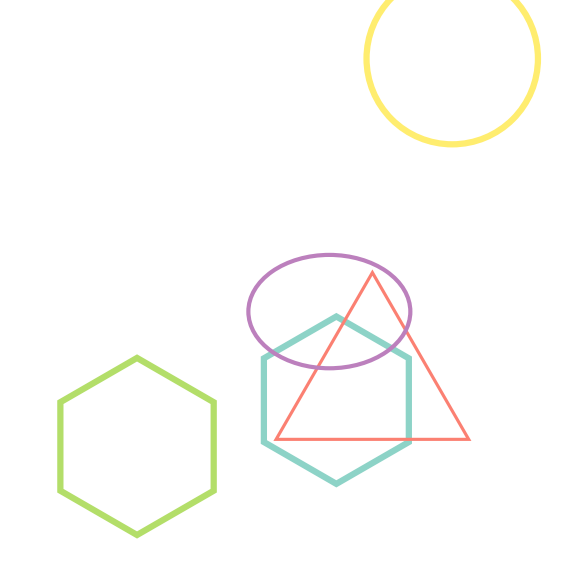[{"shape": "hexagon", "thickness": 3, "radius": 0.72, "center": [0.582, 0.306]}, {"shape": "triangle", "thickness": 1.5, "radius": 0.96, "center": [0.645, 0.335]}, {"shape": "hexagon", "thickness": 3, "radius": 0.77, "center": [0.237, 0.226]}, {"shape": "oval", "thickness": 2, "radius": 0.7, "center": [0.57, 0.46]}, {"shape": "circle", "thickness": 3, "radius": 0.74, "center": [0.783, 0.898]}]